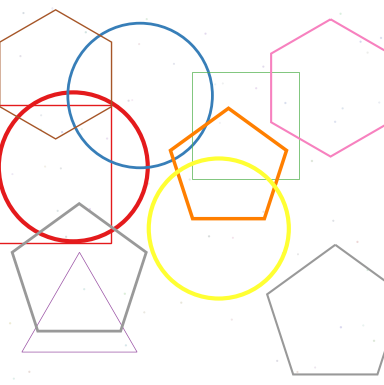[{"shape": "square", "thickness": 1, "radius": 0.9, "center": [0.109, 0.548]}, {"shape": "circle", "thickness": 3, "radius": 0.97, "center": [0.19, 0.567]}, {"shape": "circle", "thickness": 2, "radius": 0.94, "center": [0.364, 0.752]}, {"shape": "square", "thickness": 0.5, "radius": 0.7, "center": [0.637, 0.673]}, {"shape": "triangle", "thickness": 0.5, "radius": 0.86, "center": [0.206, 0.172]}, {"shape": "pentagon", "thickness": 2.5, "radius": 0.79, "center": [0.593, 0.56]}, {"shape": "circle", "thickness": 3, "radius": 0.91, "center": [0.568, 0.406]}, {"shape": "hexagon", "thickness": 1, "radius": 0.84, "center": [0.145, 0.807]}, {"shape": "hexagon", "thickness": 1.5, "radius": 0.89, "center": [0.859, 0.772]}, {"shape": "pentagon", "thickness": 2, "radius": 0.92, "center": [0.206, 0.288]}, {"shape": "pentagon", "thickness": 1.5, "radius": 0.93, "center": [0.871, 0.178]}]